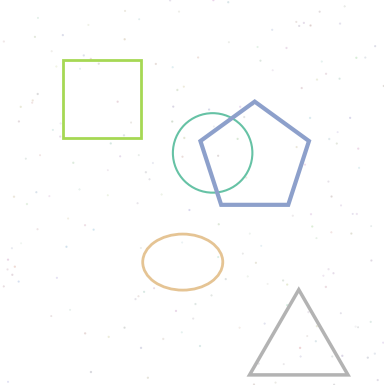[{"shape": "circle", "thickness": 1.5, "radius": 0.52, "center": [0.552, 0.603]}, {"shape": "pentagon", "thickness": 3, "radius": 0.74, "center": [0.662, 0.588]}, {"shape": "square", "thickness": 2, "radius": 0.51, "center": [0.265, 0.743]}, {"shape": "oval", "thickness": 2, "radius": 0.52, "center": [0.475, 0.319]}, {"shape": "triangle", "thickness": 2.5, "radius": 0.74, "center": [0.776, 0.1]}]